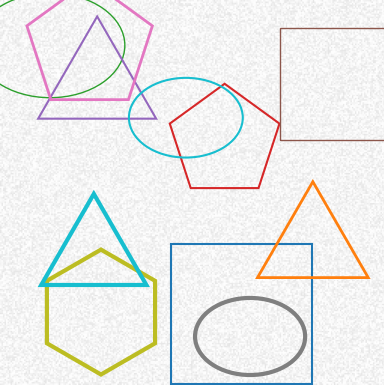[{"shape": "square", "thickness": 1.5, "radius": 0.91, "center": [0.627, 0.185]}, {"shape": "triangle", "thickness": 2, "radius": 0.83, "center": [0.813, 0.362]}, {"shape": "oval", "thickness": 1, "radius": 0.97, "center": [0.13, 0.882]}, {"shape": "pentagon", "thickness": 1.5, "radius": 0.75, "center": [0.583, 0.633]}, {"shape": "triangle", "thickness": 1.5, "radius": 0.88, "center": [0.252, 0.78]}, {"shape": "square", "thickness": 1, "radius": 0.73, "center": [0.872, 0.783]}, {"shape": "pentagon", "thickness": 2, "radius": 0.86, "center": [0.233, 0.88]}, {"shape": "oval", "thickness": 3, "radius": 0.71, "center": [0.65, 0.126]}, {"shape": "hexagon", "thickness": 3, "radius": 0.81, "center": [0.262, 0.189]}, {"shape": "oval", "thickness": 1.5, "radius": 0.74, "center": [0.483, 0.694]}, {"shape": "triangle", "thickness": 3, "radius": 0.79, "center": [0.244, 0.339]}]